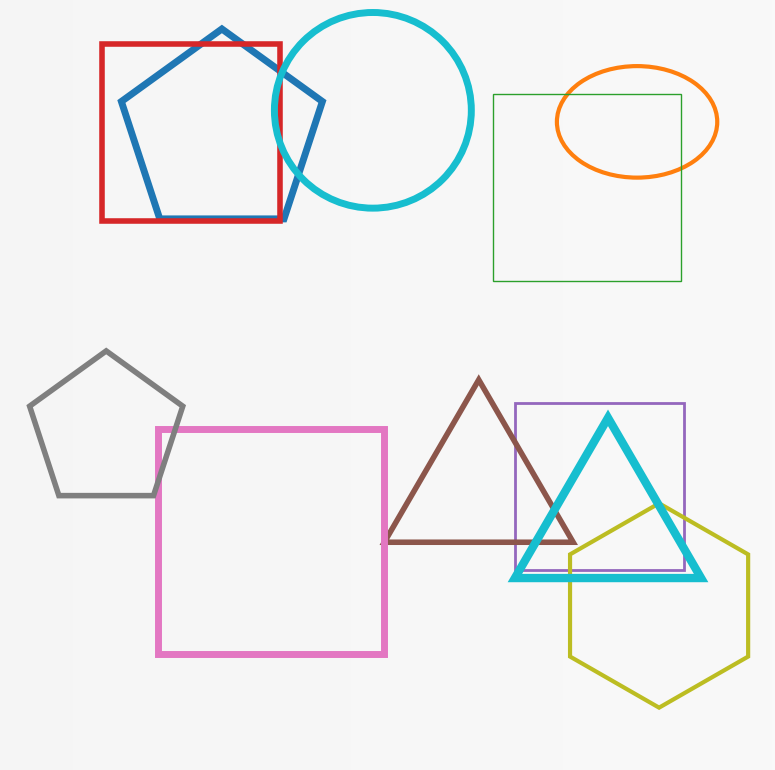[{"shape": "pentagon", "thickness": 2.5, "radius": 0.68, "center": [0.286, 0.826]}, {"shape": "oval", "thickness": 1.5, "radius": 0.52, "center": [0.822, 0.842]}, {"shape": "square", "thickness": 0.5, "radius": 0.61, "center": [0.758, 0.756]}, {"shape": "square", "thickness": 2, "radius": 0.57, "center": [0.246, 0.828]}, {"shape": "square", "thickness": 1, "radius": 0.54, "center": [0.773, 0.368]}, {"shape": "triangle", "thickness": 2, "radius": 0.7, "center": [0.618, 0.366]}, {"shape": "square", "thickness": 2.5, "radius": 0.73, "center": [0.35, 0.297]}, {"shape": "pentagon", "thickness": 2, "radius": 0.52, "center": [0.137, 0.44]}, {"shape": "hexagon", "thickness": 1.5, "radius": 0.66, "center": [0.85, 0.214]}, {"shape": "triangle", "thickness": 3, "radius": 0.69, "center": [0.785, 0.319]}, {"shape": "circle", "thickness": 2.5, "radius": 0.64, "center": [0.481, 0.857]}]